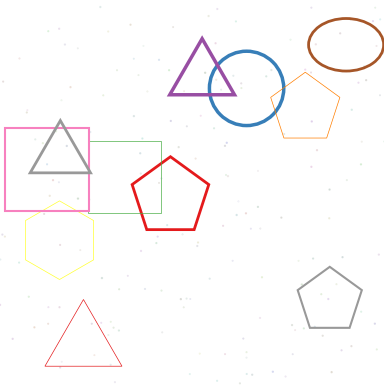[{"shape": "triangle", "thickness": 0.5, "radius": 0.58, "center": [0.217, 0.107]}, {"shape": "pentagon", "thickness": 2, "radius": 0.52, "center": [0.443, 0.488]}, {"shape": "circle", "thickness": 2.5, "radius": 0.48, "center": [0.64, 0.77]}, {"shape": "square", "thickness": 0.5, "radius": 0.47, "center": [0.324, 0.54]}, {"shape": "triangle", "thickness": 2.5, "radius": 0.49, "center": [0.525, 0.802]}, {"shape": "pentagon", "thickness": 0.5, "radius": 0.47, "center": [0.793, 0.718]}, {"shape": "hexagon", "thickness": 0.5, "radius": 0.51, "center": [0.155, 0.376]}, {"shape": "oval", "thickness": 2, "radius": 0.49, "center": [0.899, 0.884]}, {"shape": "square", "thickness": 1.5, "radius": 0.54, "center": [0.121, 0.56]}, {"shape": "triangle", "thickness": 2, "radius": 0.45, "center": [0.157, 0.596]}, {"shape": "pentagon", "thickness": 1.5, "radius": 0.44, "center": [0.857, 0.219]}]